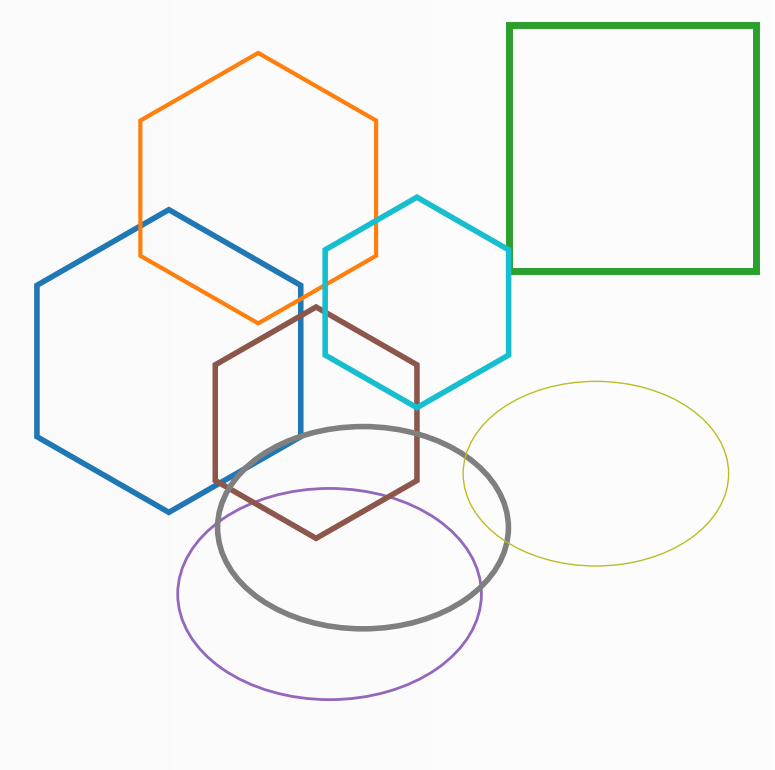[{"shape": "hexagon", "thickness": 2, "radius": 0.98, "center": [0.218, 0.531]}, {"shape": "hexagon", "thickness": 1.5, "radius": 0.88, "center": [0.333, 0.756]}, {"shape": "square", "thickness": 2.5, "radius": 0.8, "center": [0.816, 0.808]}, {"shape": "oval", "thickness": 1, "radius": 0.98, "center": [0.425, 0.229]}, {"shape": "hexagon", "thickness": 2, "radius": 0.75, "center": [0.408, 0.451]}, {"shape": "oval", "thickness": 2, "radius": 0.94, "center": [0.468, 0.315]}, {"shape": "oval", "thickness": 0.5, "radius": 0.86, "center": [0.769, 0.385]}, {"shape": "hexagon", "thickness": 2, "radius": 0.68, "center": [0.538, 0.607]}]